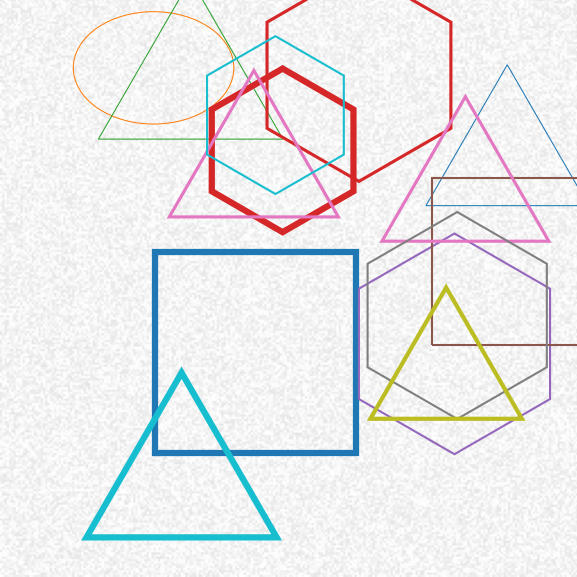[{"shape": "square", "thickness": 3, "radius": 0.87, "center": [0.443, 0.389]}, {"shape": "triangle", "thickness": 0.5, "radius": 0.81, "center": [0.878, 0.724]}, {"shape": "oval", "thickness": 0.5, "radius": 0.69, "center": [0.266, 0.882]}, {"shape": "triangle", "thickness": 0.5, "radius": 0.92, "center": [0.33, 0.851]}, {"shape": "hexagon", "thickness": 1.5, "radius": 0.92, "center": [0.622, 0.869]}, {"shape": "hexagon", "thickness": 3, "radius": 0.71, "center": [0.489, 0.739]}, {"shape": "hexagon", "thickness": 1, "radius": 0.96, "center": [0.787, 0.404]}, {"shape": "square", "thickness": 1, "radius": 0.72, "center": [0.892, 0.546]}, {"shape": "triangle", "thickness": 1.5, "radius": 0.83, "center": [0.806, 0.665]}, {"shape": "triangle", "thickness": 1.5, "radius": 0.85, "center": [0.44, 0.708]}, {"shape": "hexagon", "thickness": 1, "radius": 0.9, "center": [0.792, 0.453]}, {"shape": "triangle", "thickness": 2, "radius": 0.76, "center": [0.773, 0.35]}, {"shape": "hexagon", "thickness": 1, "radius": 0.68, "center": [0.477, 0.8]}, {"shape": "triangle", "thickness": 3, "radius": 0.95, "center": [0.314, 0.164]}]